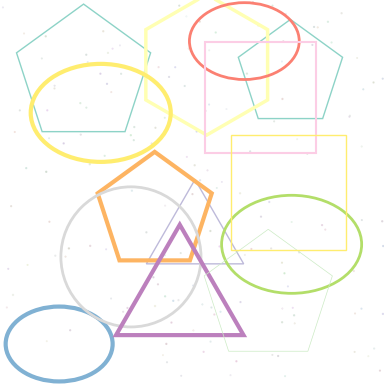[{"shape": "pentagon", "thickness": 1, "radius": 0.92, "center": [0.217, 0.806]}, {"shape": "pentagon", "thickness": 1, "radius": 0.71, "center": [0.754, 0.807]}, {"shape": "hexagon", "thickness": 2.5, "radius": 0.91, "center": [0.537, 0.832]}, {"shape": "triangle", "thickness": 1, "radius": 0.73, "center": [0.506, 0.388]}, {"shape": "oval", "thickness": 2, "radius": 0.71, "center": [0.635, 0.893]}, {"shape": "oval", "thickness": 3, "radius": 0.69, "center": [0.154, 0.106]}, {"shape": "pentagon", "thickness": 3, "radius": 0.78, "center": [0.402, 0.45]}, {"shape": "oval", "thickness": 2, "radius": 0.91, "center": [0.757, 0.365]}, {"shape": "square", "thickness": 1.5, "radius": 0.72, "center": [0.676, 0.746]}, {"shape": "circle", "thickness": 2, "radius": 0.91, "center": [0.34, 0.333]}, {"shape": "triangle", "thickness": 3, "radius": 0.96, "center": [0.467, 0.225]}, {"shape": "pentagon", "thickness": 0.5, "radius": 0.88, "center": [0.697, 0.229]}, {"shape": "oval", "thickness": 3, "radius": 0.91, "center": [0.262, 0.707]}, {"shape": "square", "thickness": 1, "radius": 0.75, "center": [0.75, 0.501]}]